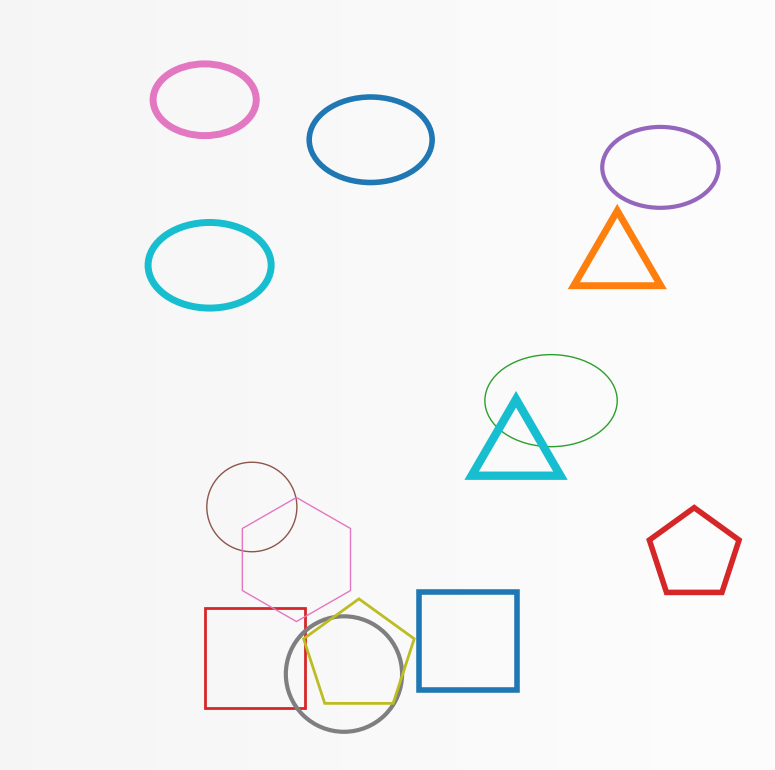[{"shape": "oval", "thickness": 2, "radius": 0.4, "center": [0.478, 0.818]}, {"shape": "square", "thickness": 2, "radius": 0.32, "center": [0.604, 0.168]}, {"shape": "triangle", "thickness": 2.5, "radius": 0.32, "center": [0.796, 0.661]}, {"shape": "oval", "thickness": 0.5, "radius": 0.43, "center": [0.711, 0.48]}, {"shape": "pentagon", "thickness": 2, "radius": 0.3, "center": [0.896, 0.28]}, {"shape": "square", "thickness": 1, "radius": 0.32, "center": [0.329, 0.146]}, {"shape": "oval", "thickness": 1.5, "radius": 0.38, "center": [0.852, 0.783]}, {"shape": "circle", "thickness": 0.5, "radius": 0.29, "center": [0.325, 0.342]}, {"shape": "hexagon", "thickness": 0.5, "radius": 0.4, "center": [0.382, 0.273]}, {"shape": "oval", "thickness": 2.5, "radius": 0.33, "center": [0.264, 0.87]}, {"shape": "circle", "thickness": 1.5, "radius": 0.37, "center": [0.444, 0.125]}, {"shape": "pentagon", "thickness": 1, "radius": 0.38, "center": [0.463, 0.147]}, {"shape": "triangle", "thickness": 3, "radius": 0.33, "center": [0.666, 0.415]}, {"shape": "oval", "thickness": 2.5, "radius": 0.4, "center": [0.27, 0.655]}]